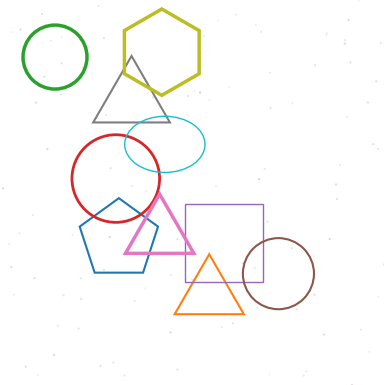[{"shape": "pentagon", "thickness": 1.5, "radius": 0.53, "center": [0.309, 0.378]}, {"shape": "triangle", "thickness": 1.5, "radius": 0.52, "center": [0.544, 0.236]}, {"shape": "circle", "thickness": 2.5, "radius": 0.42, "center": [0.143, 0.852]}, {"shape": "circle", "thickness": 2, "radius": 0.57, "center": [0.301, 0.536]}, {"shape": "square", "thickness": 1, "radius": 0.51, "center": [0.583, 0.369]}, {"shape": "circle", "thickness": 1.5, "radius": 0.46, "center": [0.723, 0.289]}, {"shape": "triangle", "thickness": 2.5, "radius": 0.51, "center": [0.415, 0.393]}, {"shape": "triangle", "thickness": 1.5, "radius": 0.58, "center": [0.342, 0.739]}, {"shape": "hexagon", "thickness": 2.5, "radius": 0.56, "center": [0.42, 0.865]}, {"shape": "oval", "thickness": 1, "radius": 0.52, "center": [0.428, 0.625]}]